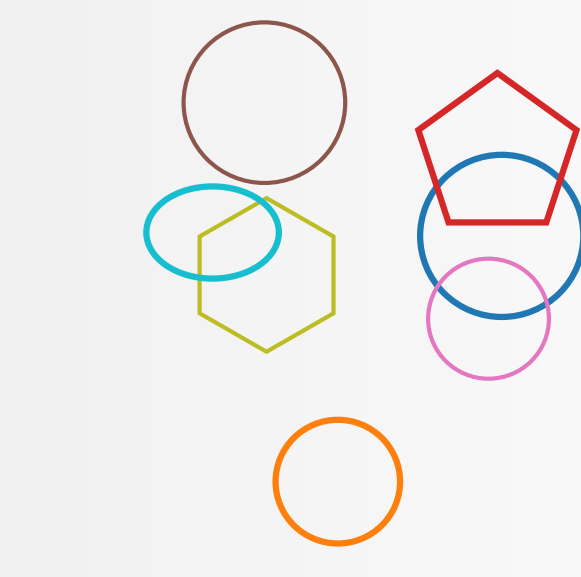[{"shape": "circle", "thickness": 3, "radius": 0.7, "center": [0.863, 0.591]}, {"shape": "circle", "thickness": 3, "radius": 0.54, "center": [0.581, 0.165]}, {"shape": "pentagon", "thickness": 3, "radius": 0.72, "center": [0.856, 0.73]}, {"shape": "circle", "thickness": 2, "radius": 0.7, "center": [0.455, 0.821]}, {"shape": "circle", "thickness": 2, "radius": 0.52, "center": [0.84, 0.447]}, {"shape": "hexagon", "thickness": 2, "radius": 0.66, "center": [0.459, 0.523]}, {"shape": "oval", "thickness": 3, "radius": 0.57, "center": [0.366, 0.597]}]